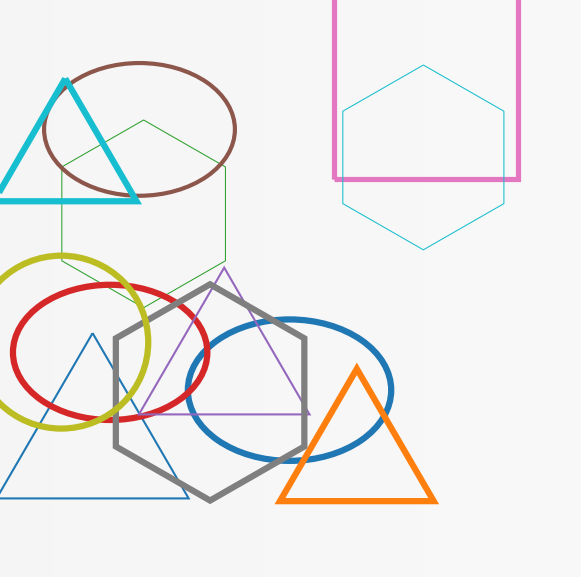[{"shape": "oval", "thickness": 3, "radius": 0.87, "center": [0.498, 0.324]}, {"shape": "triangle", "thickness": 1, "radius": 0.95, "center": [0.159, 0.231]}, {"shape": "triangle", "thickness": 3, "radius": 0.76, "center": [0.614, 0.208]}, {"shape": "hexagon", "thickness": 0.5, "radius": 0.81, "center": [0.247, 0.629]}, {"shape": "oval", "thickness": 3, "radius": 0.84, "center": [0.189, 0.389]}, {"shape": "triangle", "thickness": 1, "radius": 0.85, "center": [0.386, 0.366]}, {"shape": "oval", "thickness": 2, "radius": 0.82, "center": [0.24, 0.775]}, {"shape": "square", "thickness": 2.5, "radius": 0.79, "center": [0.733, 0.847]}, {"shape": "hexagon", "thickness": 3, "radius": 0.94, "center": [0.361, 0.32]}, {"shape": "circle", "thickness": 3, "radius": 0.75, "center": [0.105, 0.407]}, {"shape": "hexagon", "thickness": 0.5, "radius": 0.8, "center": [0.728, 0.727]}, {"shape": "triangle", "thickness": 3, "radius": 0.71, "center": [0.112, 0.721]}]